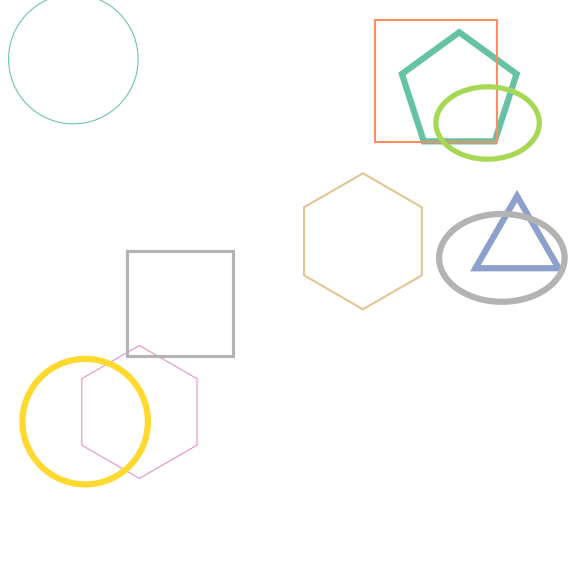[{"shape": "circle", "thickness": 0.5, "radius": 0.56, "center": [0.127, 0.897]}, {"shape": "pentagon", "thickness": 3, "radius": 0.52, "center": [0.795, 0.839]}, {"shape": "square", "thickness": 1, "radius": 0.53, "center": [0.754, 0.859]}, {"shape": "triangle", "thickness": 3, "radius": 0.42, "center": [0.895, 0.576]}, {"shape": "hexagon", "thickness": 0.5, "radius": 0.58, "center": [0.241, 0.286]}, {"shape": "oval", "thickness": 2.5, "radius": 0.45, "center": [0.844, 0.786]}, {"shape": "circle", "thickness": 3, "radius": 0.54, "center": [0.148, 0.269]}, {"shape": "hexagon", "thickness": 1, "radius": 0.59, "center": [0.628, 0.581]}, {"shape": "square", "thickness": 1.5, "radius": 0.46, "center": [0.312, 0.474]}, {"shape": "oval", "thickness": 3, "radius": 0.54, "center": [0.869, 0.553]}]